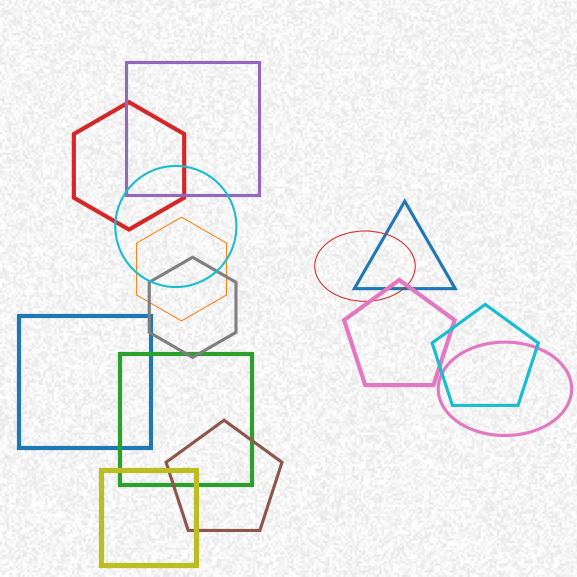[{"shape": "triangle", "thickness": 1.5, "radius": 0.5, "center": [0.701, 0.55]}, {"shape": "square", "thickness": 2, "radius": 0.57, "center": [0.147, 0.337]}, {"shape": "hexagon", "thickness": 0.5, "radius": 0.45, "center": [0.314, 0.533]}, {"shape": "square", "thickness": 2, "radius": 0.57, "center": [0.322, 0.273]}, {"shape": "oval", "thickness": 0.5, "radius": 0.43, "center": [0.632, 0.538]}, {"shape": "hexagon", "thickness": 2, "radius": 0.55, "center": [0.223, 0.712]}, {"shape": "square", "thickness": 1.5, "radius": 0.57, "center": [0.334, 0.776]}, {"shape": "pentagon", "thickness": 1.5, "radius": 0.53, "center": [0.388, 0.166]}, {"shape": "pentagon", "thickness": 2, "radius": 0.5, "center": [0.692, 0.414]}, {"shape": "oval", "thickness": 1.5, "radius": 0.58, "center": [0.874, 0.326]}, {"shape": "hexagon", "thickness": 1.5, "radius": 0.43, "center": [0.334, 0.467]}, {"shape": "square", "thickness": 2.5, "radius": 0.41, "center": [0.258, 0.103]}, {"shape": "circle", "thickness": 1, "radius": 0.52, "center": [0.304, 0.607]}, {"shape": "pentagon", "thickness": 1.5, "radius": 0.48, "center": [0.84, 0.375]}]